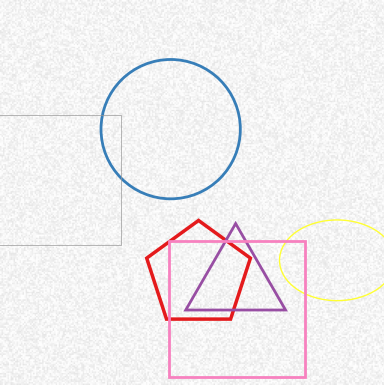[{"shape": "pentagon", "thickness": 2.5, "radius": 0.71, "center": [0.516, 0.286]}, {"shape": "circle", "thickness": 2, "radius": 0.9, "center": [0.443, 0.665]}, {"shape": "triangle", "thickness": 2, "radius": 0.75, "center": [0.612, 0.27]}, {"shape": "oval", "thickness": 1, "radius": 0.75, "center": [0.876, 0.324]}, {"shape": "square", "thickness": 2, "radius": 0.88, "center": [0.615, 0.197]}, {"shape": "square", "thickness": 0.5, "radius": 0.85, "center": [0.145, 0.533]}]